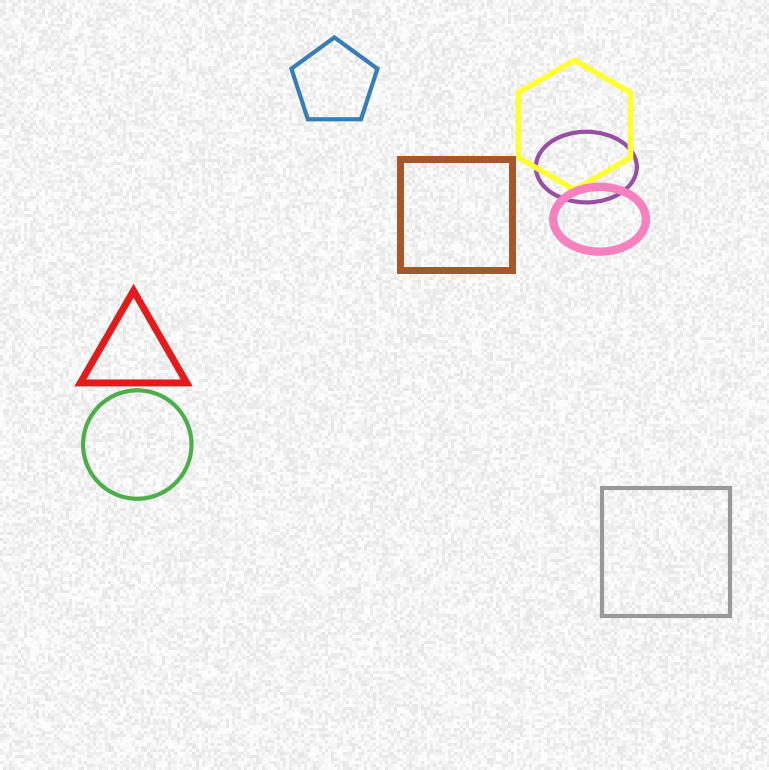[{"shape": "triangle", "thickness": 2.5, "radius": 0.4, "center": [0.173, 0.543]}, {"shape": "pentagon", "thickness": 1.5, "radius": 0.29, "center": [0.434, 0.893]}, {"shape": "circle", "thickness": 1.5, "radius": 0.35, "center": [0.178, 0.423]}, {"shape": "oval", "thickness": 1.5, "radius": 0.33, "center": [0.762, 0.783]}, {"shape": "hexagon", "thickness": 2, "radius": 0.42, "center": [0.746, 0.838]}, {"shape": "square", "thickness": 2.5, "radius": 0.36, "center": [0.592, 0.721]}, {"shape": "oval", "thickness": 3, "radius": 0.3, "center": [0.779, 0.715]}, {"shape": "square", "thickness": 1.5, "radius": 0.42, "center": [0.865, 0.283]}]